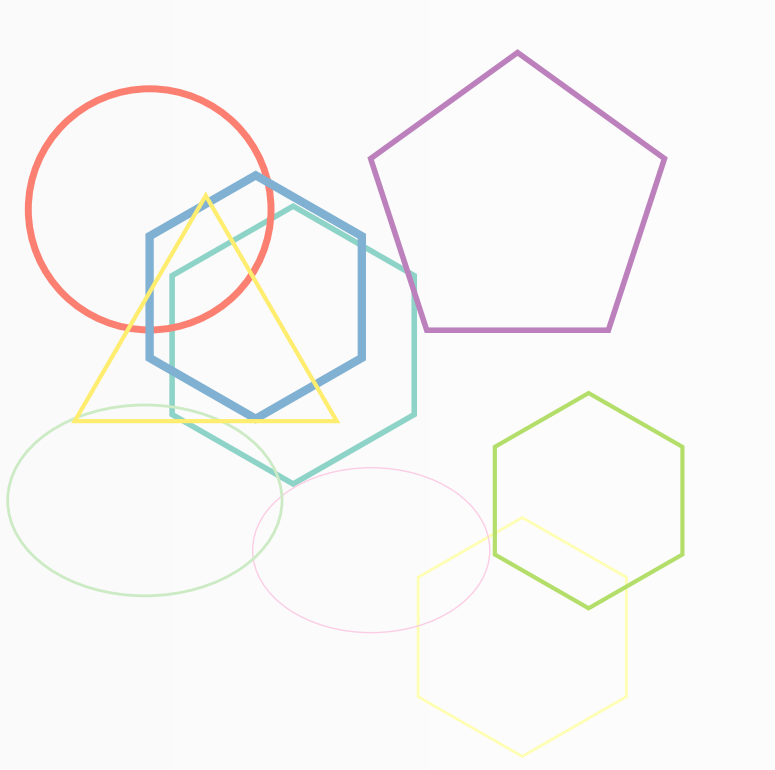[{"shape": "hexagon", "thickness": 2, "radius": 0.9, "center": [0.378, 0.552]}, {"shape": "hexagon", "thickness": 1, "radius": 0.78, "center": [0.674, 0.173]}, {"shape": "circle", "thickness": 2.5, "radius": 0.78, "center": [0.193, 0.728]}, {"shape": "hexagon", "thickness": 3, "radius": 0.79, "center": [0.33, 0.614]}, {"shape": "hexagon", "thickness": 1.5, "radius": 0.7, "center": [0.76, 0.35]}, {"shape": "oval", "thickness": 0.5, "radius": 0.77, "center": [0.479, 0.285]}, {"shape": "pentagon", "thickness": 2, "radius": 1.0, "center": [0.668, 0.732]}, {"shape": "oval", "thickness": 1, "radius": 0.89, "center": [0.187, 0.35]}, {"shape": "triangle", "thickness": 1.5, "radius": 0.98, "center": [0.265, 0.551]}]